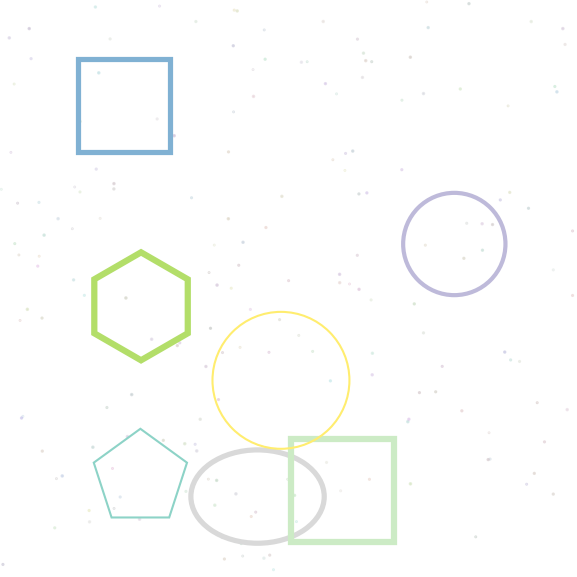[{"shape": "pentagon", "thickness": 1, "radius": 0.42, "center": [0.243, 0.172]}, {"shape": "circle", "thickness": 2, "radius": 0.44, "center": [0.787, 0.577]}, {"shape": "square", "thickness": 2.5, "radius": 0.4, "center": [0.215, 0.816]}, {"shape": "hexagon", "thickness": 3, "radius": 0.47, "center": [0.244, 0.469]}, {"shape": "oval", "thickness": 2.5, "radius": 0.58, "center": [0.446, 0.139]}, {"shape": "square", "thickness": 3, "radius": 0.45, "center": [0.592, 0.15]}, {"shape": "circle", "thickness": 1, "radius": 0.59, "center": [0.487, 0.341]}]